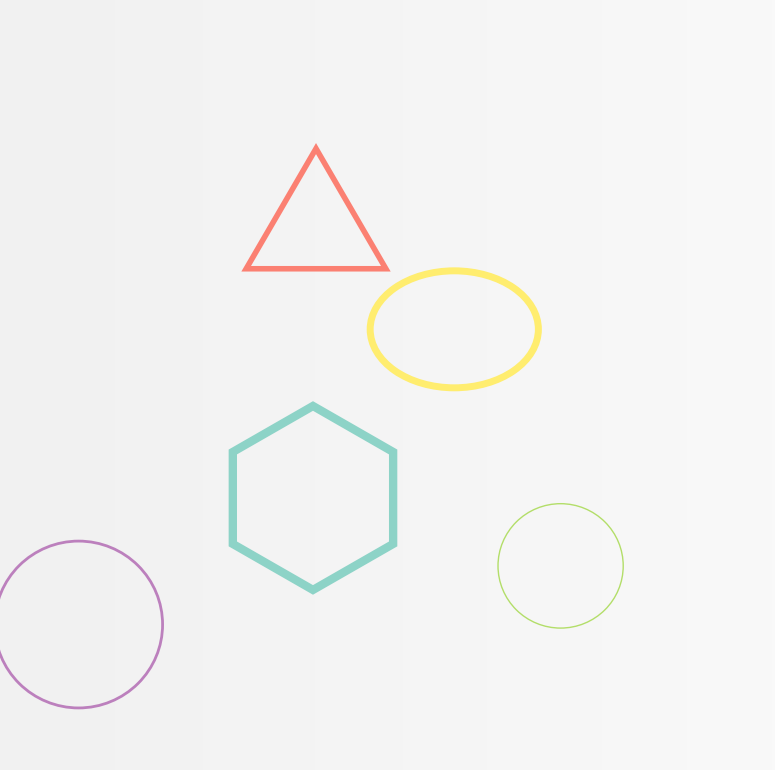[{"shape": "hexagon", "thickness": 3, "radius": 0.6, "center": [0.404, 0.353]}, {"shape": "triangle", "thickness": 2, "radius": 0.52, "center": [0.408, 0.703]}, {"shape": "circle", "thickness": 0.5, "radius": 0.4, "center": [0.723, 0.265]}, {"shape": "circle", "thickness": 1, "radius": 0.54, "center": [0.101, 0.189]}, {"shape": "oval", "thickness": 2.5, "radius": 0.54, "center": [0.586, 0.572]}]